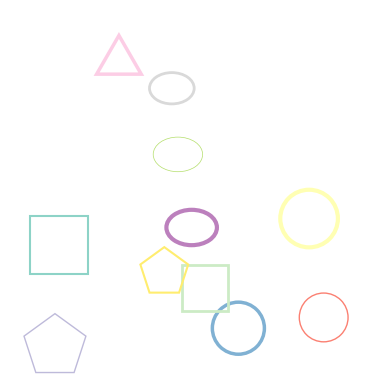[{"shape": "square", "thickness": 1.5, "radius": 0.38, "center": [0.153, 0.365]}, {"shape": "circle", "thickness": 3, "radius": 0.37, "center": [0.803, 0.432]}, {"shape": "pentagon", "thickness": 1, "radius": 0.42, "center": [0.143, 0.101]}, {"shape": "circle", "thickness": 1, "radius": 0.32, "center": [0.841, 0.175]}, {"shape": "circle", "thickness": 2.5, "radius": 0.34, "center": [0.619, 0.148]}, {"shape": "oval", "thickness": 0.5, "radius": 0.32, "center": [0.462, 0.599]}, {"shape": "triangle", "thickness": 2.5, "radius": 0.33, "center": [0.309, 0.841]}, {"shape": "oval", "thickness": 2, "radius": 0.29, "center": [0.446, 0.771]}, {"shape": "oval", "thickness": 3, "radius": 0.33, "center": [0.498, 0.409]}, {"shape": "square", "thickness": 2, "radius": 0.29, "center": [0.533, 0.252]}, {"shape": "pentagon", "thickness": 1.5, "radius": 0.33, "center": [0.427, 0.293]}]